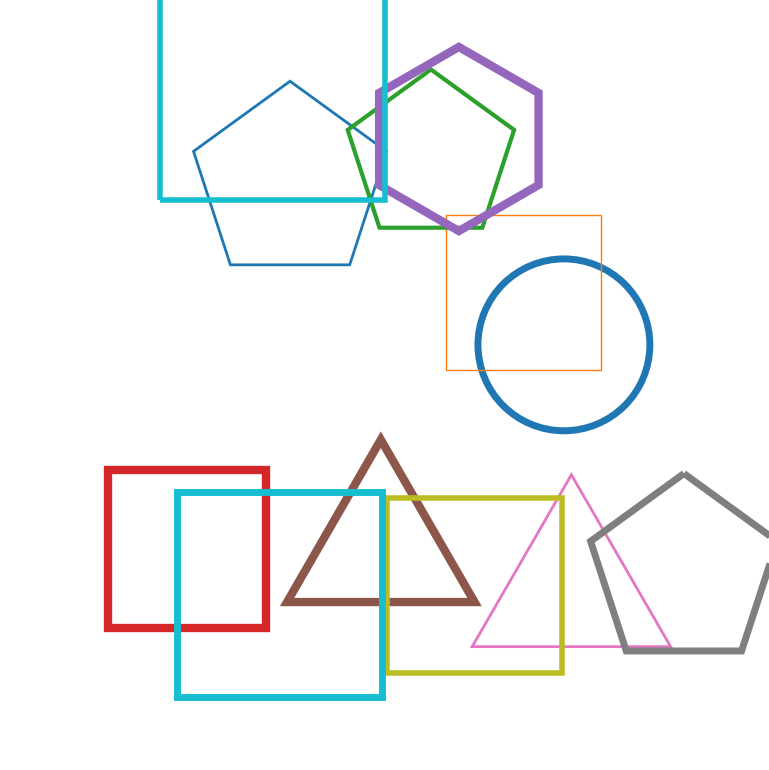[{"shape": "circle", "thickness": 2.5, "radius": 0.56, "center": [0.732, 0.552]}, {"shape": "pentagon", "thickness": 1, "radius": 0.66, "center": [0.377, 0.763]}, {"shape": "square", "thickness": 0.5, "radius": 0.5, "center": [0.68, 0.62]}, {"shape": "pentagon", "thickness": 1.5, "radius": 0.57, "center": [0.56, 0.796]}, {"shape": "square", "thickness": 3, "radius": 0.51, "center": [0.243, 0.287]}, {"shape": "hexagon", "thickness": 3, "radius": 0.6, "center": [0.596, 0.819]}, {"shape": "triangle", "thickness": 3, "radius": 0.7, "center": [0.495, 0.288]}, {"shape": "triangle", "thickness": 1, "radius": 0.74, "center": [0.742, 0.235]}, {"shape": "pentagon", "thickness": 2.5, "radius": 0.64, "center": [0.888, 0.258]}, {"shape": "square", "thickness": 2, "radius": 0.57, "center": [0.616, 0.239]}, {"shape": "square", "thickness": 2, "radius": 0.73, "center": [0.354, 0.886]}, {"shape": "square", "thickness": 2.5, "radius": 0.67, "center": [0.363, 0.228]}]